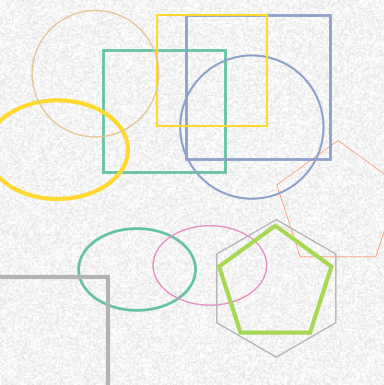[{"shape": "oval", "thickness": 2, "radius": 0.76, "center": [0.356, 0.3]}, {"shape": "square", "thickness": 2, "radius": 0.79, "center": [0.426, 0.712]}, {"shape": "pentagon", "thickness": 0.5, "radius": 0.84, "center": [0.878, 0.468]}, {"shape": "square", "thickness": 2, "radius": 0.94, "center": [0.67, 0.773]}, {"shape": "circle", "thickness": 1.5, "radius": 0.93, "center": [0.654, 0.67]}, {"shape": "oval", "thickness": 1, "radius": 0.74, "center": [0.545, 0.311]}, {"shape": "pentagon", "thickness": 3, "radius": 0.77, "center": [0.715, 0.26]}, {"shape": "oval", "thickness": 3, "radius": 0.92, "center": [0.149, 0.611]}, {"shape": "square", "thickness": 1.5, "radius": 0.72, "center": [0.55, 0.817]}, {"shape": "circle", "thickness": 1, "radius": 0.82, "center": [0.248, 0.808]}, {"shape": "hexagon", "thickness": 1, "radius": 0.89, "center": [0.718, 0.251]}, {"shape": "square", "thickness": 3, "radius": 0.72, "center": [0.136, 0.136]}]